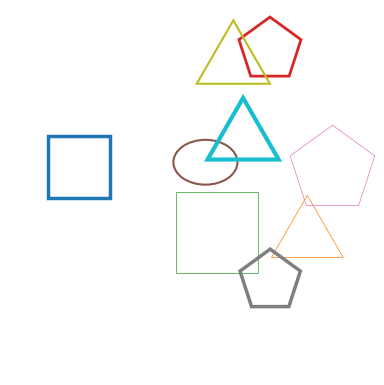[{"shape": "square", "thickness": 2.5, "radius": 0.4, "center": [0.204, 0.566]}, {"shape": "triangle", "thickness": 0.5, "radius": 0.54, "center": [0.798, 0.385]}, {"shape": "square", "thickness": 0.5, "radius": 0.53, "center": [0.564, 0.396]}, {"shape": "pentagon", "thickness": 2, "radius": 0.42, "center": [0.701, 0.871]}, {"shape": "oval", "thickness": 1.5, "radius": 0.42, "center": [0.534, 0.579]}, {"shape": "pentagon", "thickness": 0.5, "radius": 0.58, "center": [0.864, 0.559]}, {"shape": "pentagon", "thickness": 2.5, "radius": 0.41, "center": [0.702, 0.27]}, {"shape": "triangle", "thickness": 1.5, "radius": 0.55, "center": [0.606, 0.837]}, {"shape": "triangle", "thickness": 3, "radius": 0.53, "center": [0.631, 0.639]}]